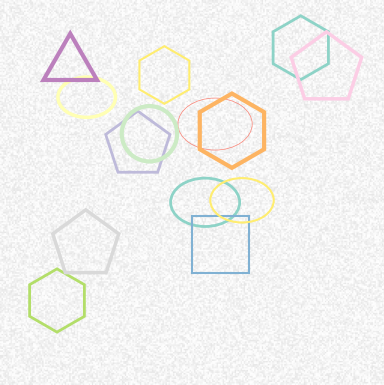[{"shape": "oval", "thickness": 2, "radius": 0.45, "center": [0.533, 0.475]}, {"shape": "hexagon", "thickness": 2, "radius": 0.41, "center": [0.781, 0.876]}, {"shape": "oval", "thickness": 2.5, "radius": 0.37, "center": [0.225, 0.747]}, {"shape": "pentagon", "thickness": 2, "radius": 0.44, "center": [0.358, 0.624]}, {"shape": "oval", "thickness": 0.5, "radius": 0.48, "center": [0.559, 0.678]}, {"shape": "square", "thickness": 1.5, "radius": 0.37, "center": [0.573, 0.366]}, {"shape": "hexagon", "thickness": 3, "radius": 0.48, "center": [0.602, 0.661]}, {"shape": "hexagon", "thickness": 2, "radius": 0.41, "center": [0.148, 0.219]}, {"shape": "pentagon", "thickness": 2.5, "radius": 0.48, "center": [0.848, 0.821]}, {"shape": "pentagon", "thickness": 2.5, "radius": 0.45, "center": [0.223, 0.365]}, {"shape": "triangle", "thickness": 3, "radius": 0.4, "center": [0.182, 0.832]}, {"shape": "circle", "thickness": 3, "radius": 0.36, "center": [0.388, 0.653]}, {"shape": "hexagon", "thickness": 1.5, "radius": 0.37, "center": [0.427, 0.805]}, {"shape": "oval", "thickness": 1.5, "radius": 0.41, "center": [0.629, 0.48]}]